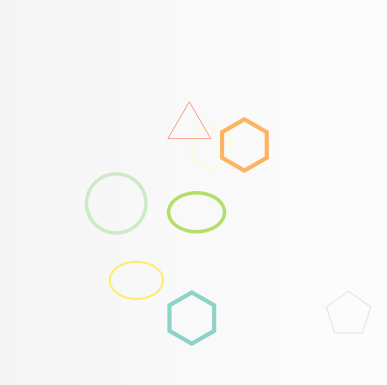[{"shape": "hexagon", "thickness": 3, "radius": 0.33, "center": [0.495, 0.174]}, {"shape": "hexagon", "thickness": 0.5, "radius": 0.29, "center": [0.546, 0.615]}, {"shape": "triangle", "thickness": 0.5, "radius": 0.32, "center": [0.488, 0.672]}, {"shape": "hexagon", "thickness": 3, "radius": 0.33, "center": [0.631, 0.624]}, {"shape": "oval", "thickness": 2.5, "radius": 0.36, "center": [0.507, 0.449]}, {"shape": "pentagon", "thickness": 0.5, "radius": 0.3, "center": [0.899, 0.184]}, {"shape": "circle", "thickness": 2.5, "radius": 0.38, "center": [0.3, 0.472]}, {"shape": "oval", "thickness": 1.5, "radius": 0.34, "center": [0.352, 0.272]}]